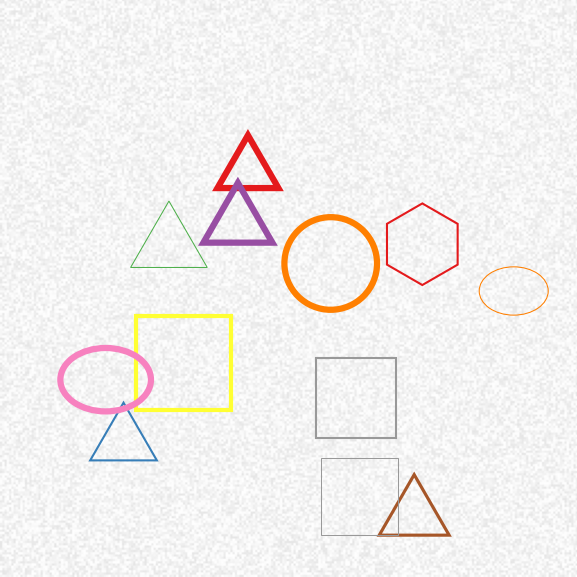[{"shape": "hexagon", "thickness": 1, "radius": 0.35, "center": [0.731, 0.576]}, {"shape": "triangle", "thickness": 3, "radius": 0.3, "center": [0.429, 0.704]}, {"shape": "triangle", "thickness": 1, "radius": 0.33, "center": [0.214, 0.235]}, {"shape": "triangle", "thickness": 0.5, "radius": 0.38, "center": [0.293, 0.574]}, {"shape": "triangle", "thickness": 3, "radius": 0.34, "center": [0.412, 0.613]}, {"shape": "circle", "thickness": 3, "radius": 0.4, "center": [0.573, 0.543]}, {"shape": "oval", "thickness": 0.5, "radius": 0.3, "center": [0.89, 0.495]}, {"shape": "square", "thickness": 2, "radius": 0.41, "center": [0.317, 0.37]}, {"shape": "triangle", "thickness": 1.5, "radius": 0.35, "center": [0.717, 0.107]}, {"shape": "oval", "thickness": 3, "radius": 0.39, "center": [0.183, 0.342]}, {"shape": "square", "thickness": 0.5, "radius": 0.33, "center": [0.622, 0.139]}, {"shape": "square", "thickness": 1, "radius": 0.35, "center": [0.617, 0.309]}]